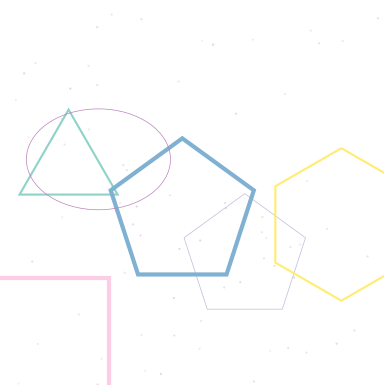[{"shape": "triangle", "thickness": 1.5, "radius": 0.74, "center": [0.178, 0.568]}, {"shape": "pentagon", "thickness": 0.5, "radius": 0.83, "center": [0.636, 0.331]}, {"shape": "pentagon", "thickness": 3, "radius": 0.98, "center": [0.473, 0.445]}, {"shape": "square", "thickness": 3, "radius": 0.76, "center": [0.13, 0.126]}, {"shape": "oval", "thickness": 0.5, "radius": 0.94, "center": [0.256, 0.586]}, {"shape": "hexagon", "thickness": 1.5, "radius": 0.99, "center": [0.887, 0.417]}]